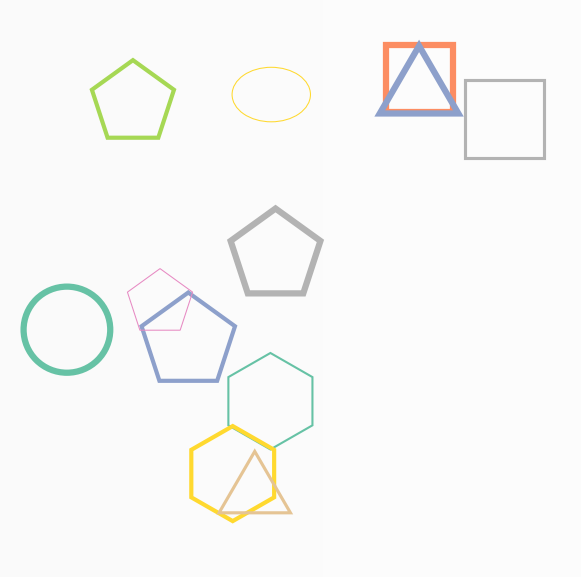[{"shape": "circle", "thickness": 3, "radius": 0.37, "center": [0.115, 0.428]}, {"shape": "hexagon", "thickness": 1, "radius": 0.42, "center": [0.465, 0.304]}, {"shape": "square", "thickness": 3, "radius": 0.29, "center": [0.721, 0.863]}, {"shape": "triangle", "thickness": 3, "radius": 0.39, "center": [0.721, 0.842]}, {"shape": "pentagon", "thickness": 2, "radius": 0.42, "center": [0.324, 0.408]}, {"shape": "pentagon", "thickness": 0.5, "radius": 0.29, "center": [0.275, 0.475]}, {"shape": "pentagon", "thickness": 2, "radius": 0.37, "center": [0.229, 0.821]}, {"shape": "hexagon", "thickness": 2, "radius": 0.41, "center": [0.4, 0.179]}, {"shape": "oval", "thickness": 0.5, "radius": 0.34, "center": [0.467, 0.835]}, {"shape": "triangle", "thickness": 1.5, "radius": 0.35, "center": [0.438, 0.147]}, {"shape": "square", "thickness": 1.5, "radius": 0.34, "center": [0.868, 0.793]}, {"shape": "pentagon", "thickness": 3, "radius": 0.41, "center": [0.474, 0.557]}]